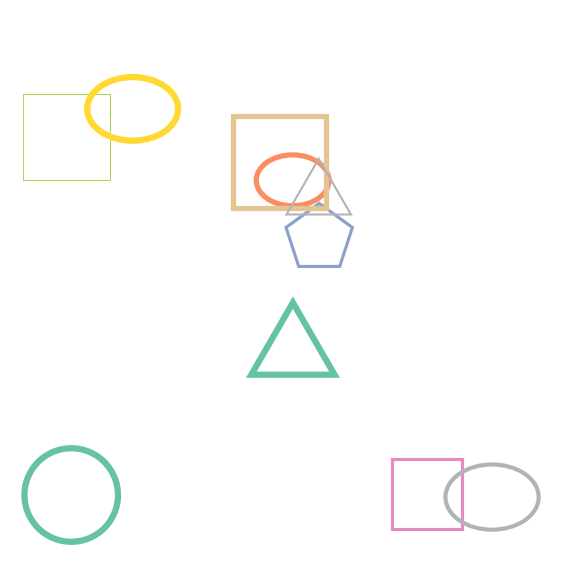[{"shape": "triangle", "thickness": 3, "radius": 0.42, "center": [0.507, 0.392]}, {"shape": "circle", "thickness": 3, "radius": 0.4, "center": [0.123, 0.142]}, {"shape": "oval", "thickness": 2.5, "radius": 0.31, "center": [0.507, 0.687]}, {"shape": "pentagon", "thickness": 1.5, "radius": 0.3, "center": [0.553, 0.587]}, {"shape": "square", "thickness": 1.5, "radius": 0.3, "center": [0.739, 0.144]}, {"shape": "square", "thickness": 0.5, "radius": 0.37, "center": [0.115, 0.761]}, {"shape": "oval", "thickness": 3, "radius": 0.39, "center": [0.23, 0.811]}, {"shape": "square", "thickness": 2.5, "radius": 0.4, "center": [0.484, 0.718]}, {"shape": "triangle", "thickness": 1, "radius": 0.32, "center": [0.552, 0.66]}, {"shape": "oval", "thickness": 2, "radius": 0.4, "center": [0.852, 0.138]}]